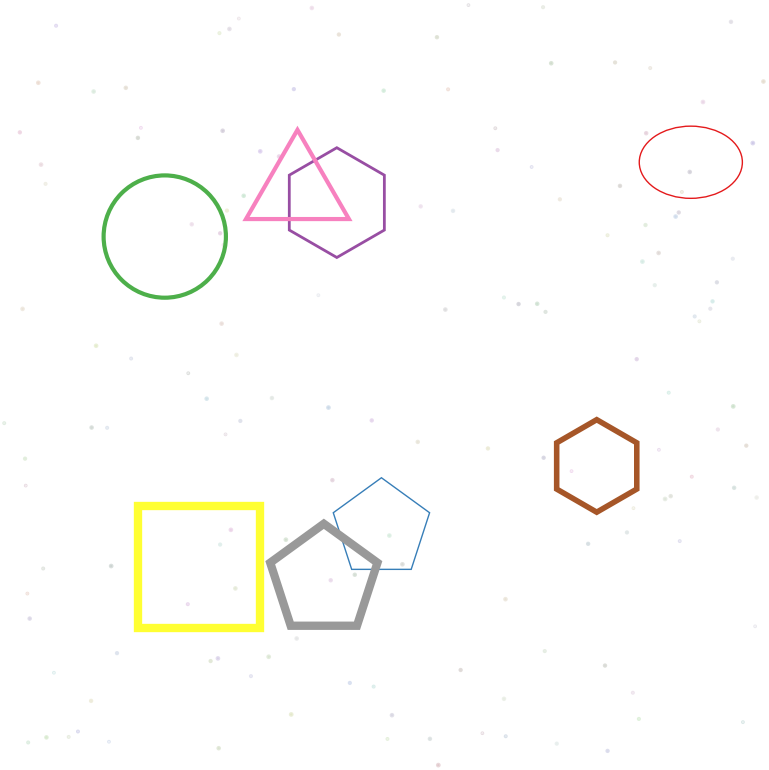[{"shape": "oval", "thickness": 0.5, "radius": 0.33, "center": [0.897, 0.789]}, {"shape": "pentagon", "thickness": 0.5, "radius": 0.33, "center": [0.495, 0.314]}, {"shape": "circle", "thickness": 1.5, "radius": 0.4, "center": [0.214, 0.693]}, {"shape": "hexagon", "thickness": 1, "radius": 0.36, "center": [0.437, 0.737]}, {"shape": "square", "thickness": 3, "radius": 0.4, "center": [0.259, 0.264]}, {"shape": "hexagon", "thickness": 2, "radius": 0.3, "center": [0.775, 0.395]}, {"shape": "triangle", "thickness": 1.5, "radius": 0.39, "center": [0.386, 0.754]}, {"shape": "pentagon", "thickness": 3, "radius": 0.37, "center": [0.421, 0.247]}]